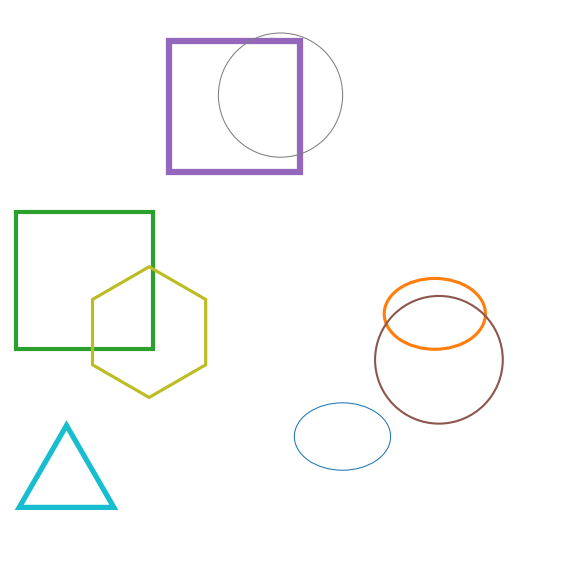[{"shape": "oval", "thickness": 0.5, "radius": 0.42, "center": [0.593, 0.243]}, {"shape": "oval", "thickness": 1.5, "radius": 0.44, "center": [0.753, 0.456]}, {"shape": "square", "thickness": 2, "radius": 0.6, "center": [0.146, 0.514]}, {"shape": "square", "thickness": 3, "radius": 0.57, "center": [0.406, 0.815]}, {"shape": "circle", "thickness": 1, "radius": 0.55, "center": [0.76, 0.376]}, {"shape": "circle", "thickness": 0.5, "radius": 0.54, "center": [0.486, 0.834]}, {"shape": "hexagon", "thickness": 1.5, "radius": 0.57, "center": [0.258, 0.424]}, {"shape": "triangle", "thickness": 2.5, "radius": 0.47, "center": [0.115, 0.168]}]